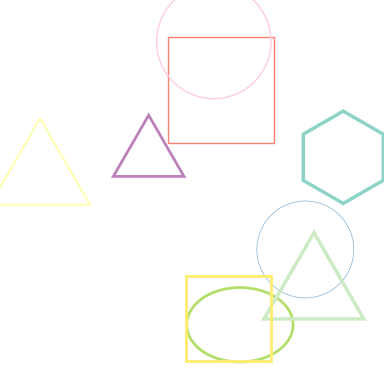[{"shape": "hexagon", "thickness": 2.5, "radius": 0.6, "center": [0.892, 0.591]}, {"shape": "triangle", "thickness": 1.5, "radius": 0.75, "center": [0.104, 0.543]}, {"shape": "square", "thickness": 1, "radius": 0.69, "center": [0.573, 0.767]}, {"shape": "circle", "thickness": 0.5, "radius": 0.63, "center": [0.793, 0.352]}, {"shape": "oval", "thickness": 2, "radius": 0.69, "center": [0.623, 0.157]}, {"shape": "circle", "thickness": 1, "radius": 0.74, "center": [0.555, 0.892]}, {"shape": "triangle", "thickness": 2, "radius": 0.53, "center": [0.386, 0.595]}, {"shape": "triangle", "thickness": 2.5, "radius": 0.75, "center": [0.815, 0.246]}, {"shape": "square", "thickness": 2, "radius": 0.55, "center": [0.593, 0.173]}]